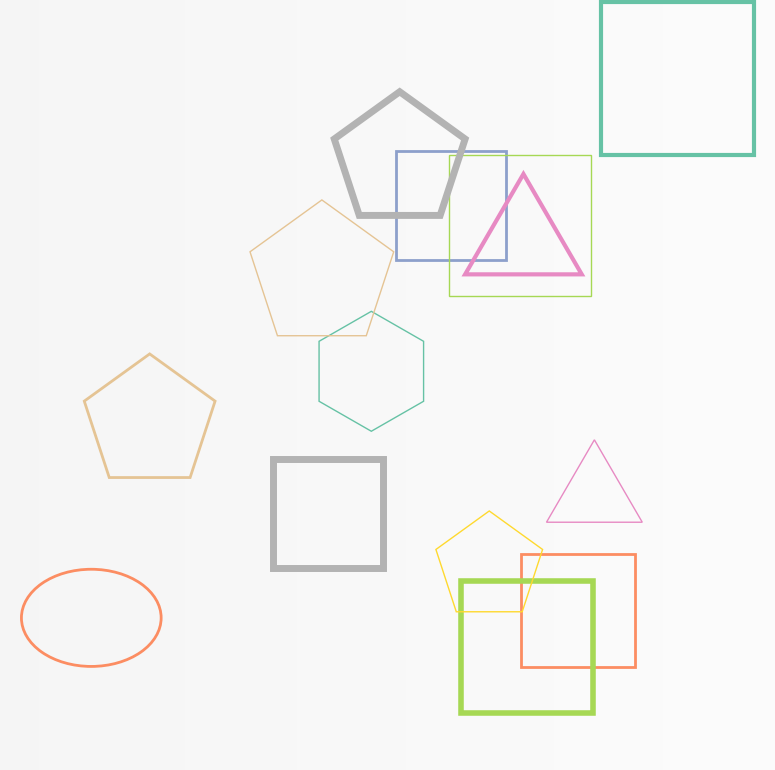[{"shape": "square", "thickness": 1.5, "radius": 0.49, "center": [0.874, 0.898]}, {"shape": "hexagon", "thickness": 0.5, "radius": 0.39, "center": [0.479, 0.518]}, {"shape": "square", "thickness": 1, "radius": 0.37, "center": [0.746, 0.207]}, {"shape": "oval", "thickness": 1, "radius": 0.45, "center": [0.118, 0.198]}, {"shape": "square", "thickness": 1, "radius": 0.35, "center": [0.582, 0.733]}, {"shape": "triangle", "thickness": 1.5, "radius": 0.43, "center": [0.675, 0.687]}, {"shape": "triangle", "thickness": 0.5, "radius": 0.36, "center": [0.767, 0.357]}, {"shape": "square", "thickness": 0.5, "radius": 0.46, "center": [0.671, 0.707]}, {"shape": "square", "thickness": 2, "radius": 0.43, "center": [0.68, 0.159]}, {"shape": "pentagon", "thickness": 0.5, "radius": 0.36, "center": [0.631, 0.264]}, {"shape": "pentagon", "thickness": 1, "radius": 0.44, "center": [0.193, 0.452]}, {"shape": "pentagon", "thickness": 0.5, "radius": 0.49, "center": [0.415, 0.643]}, {"shape": "pentagon", "thickness": 2.5, "radius": 0.44, "center": [0.516, 0.792]}, {"shape": "square", "thickness": 2.5, "radius": 0.36, "center": [0.424, 0.333]}]